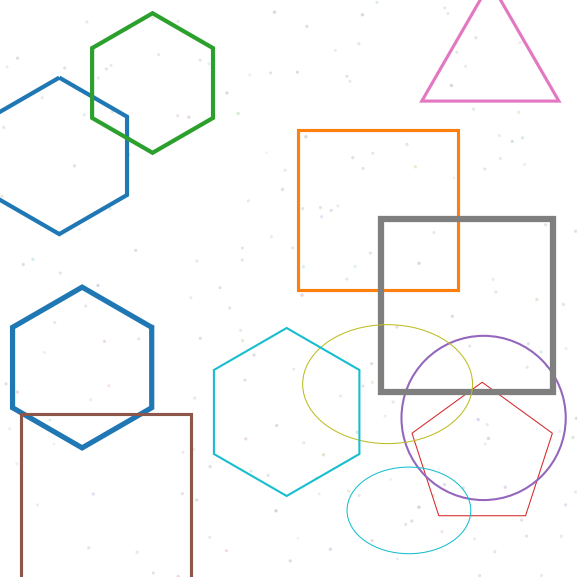[{"shape": "hexagon", "thickness": 2.5, "radius": 0.7, "center": [0.142, 0.363]}, {"shape": "hexagon", "thickness": 2, "radius": 0.68, "center": [0.103, 0.729]}, {"shape": "square", "thickness": 1.5, "radius": 0.69, "center": [0.655, 0.636]}, {"shape": "hexagon", "thickness": 2, "radius": 0.6, "center": [0.264, 0.855]}, {"shape": "pentagon", "thickness": 0.5, "radius": 0.64, "center": [0.835, 0.209]}, {"shape": "circle", "thickness": 1, "radius": 0.71, "center": [0.837, 0.275]}, {"shape": "square", "thickness": 1.5, "radius": 0.74, "center": [0.184, 0.135]}, {"shape": "triangle", "thickness": 1.5, "radius": 0.69, "center": [0.849, 0.893]}, {"shape": "square", "thickness": 3, "radius": 0.75, "center": [0.809, 0.47]}, {"shape": "oval", "thickness": 0.5, "radius": 0.74, "center": [0.671, 0.334]}, {"shape": "hexagon", "thickness": 1, "radius": 0.73, "center": [0.496, 0.286]}, {"shape": "oval", "thickness": 0.5, "radius": 0.54, "center": [0.708, 0.115]}]